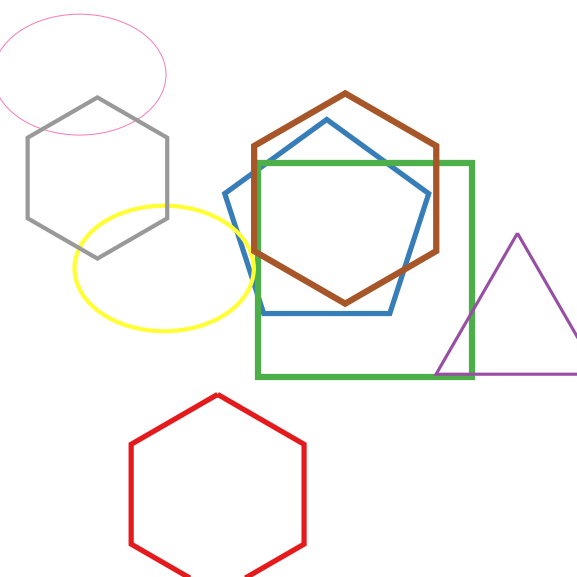[{"shape": "hexagon", "thickness": 2.5, "radius": 0.86, "center": [0.377, 0.143]}, {"shape": "pentagon", "thickness": 2.5, "radius": 0.93, "center": [0.566, 0.606]}, {"shape": "square", "thickness": 3, "radius": 0.93, "center": [0.632, 0.532]}, {"shape": "triangle", "thickness": 1.5, "radius": 0.81, "center": [0.896, 0.433]}, {"shape": "oval", "thickness": 2, "radius": 0.78, "center": [0.284, 0.534]}, {"shape": "hexagon", "thickness": 3, "radius": 0.91, "center": [0.598, 0.655]}, {"shape": "oval", "thickness": 0.5, "radius": 0.75, "center": [0.138, 0.87]}, {"shape": "hexagon", "thickness": 2, "radius": 0.7, "center": [0.169, 0.691]}]